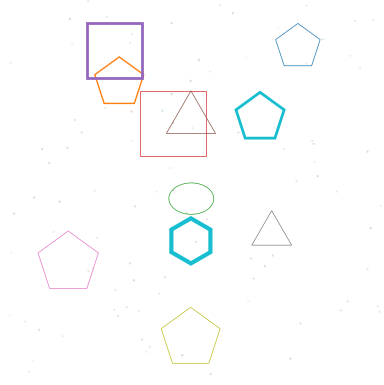[{"shape": "pentagon", "thickness": 0.5, "radius": 0.3, "center": [0.774, 0.878]}, {"shape": "pentagon", "thickness": 1, "radius": 0.33, "center": [0.31, 0.785]}, {"shape": "oval", "thickness": 0.5, "radius": 0.29, "center": [0.497, 0.484]}, {"shape": "square", "thickness": 0.5, "radius": 0.42, "center": [0.449, 0.679]}, {"shape": "square", "thickness": 2, "radius": 0.36, "center": [0.297, 0.87]}, {"shape": "triangle", "thickness": 0.5, "radius": 0.37, "center": [0.496, 0.69]}, {"shape": "pentagon", "thickness": 0.5, "radius": 0.41, "center": [0.177, 0.318]}, {"shape": "triangle", "thickness": 0.5, "radius": 0.3, "center": [0.706, 0.393]}, {"shape": "pentagon", "thickness": 0.5, "radius": 0.4, "center": [0.495, 0.121]}, {"shape": "hexagon", "thickness": 3, "radius": 0.29, "center": [0.496, 0.374]}, {"shape": "pentagon", "thickness": 2, "radius": 0.33, "center": [0.675, 0.694]}]